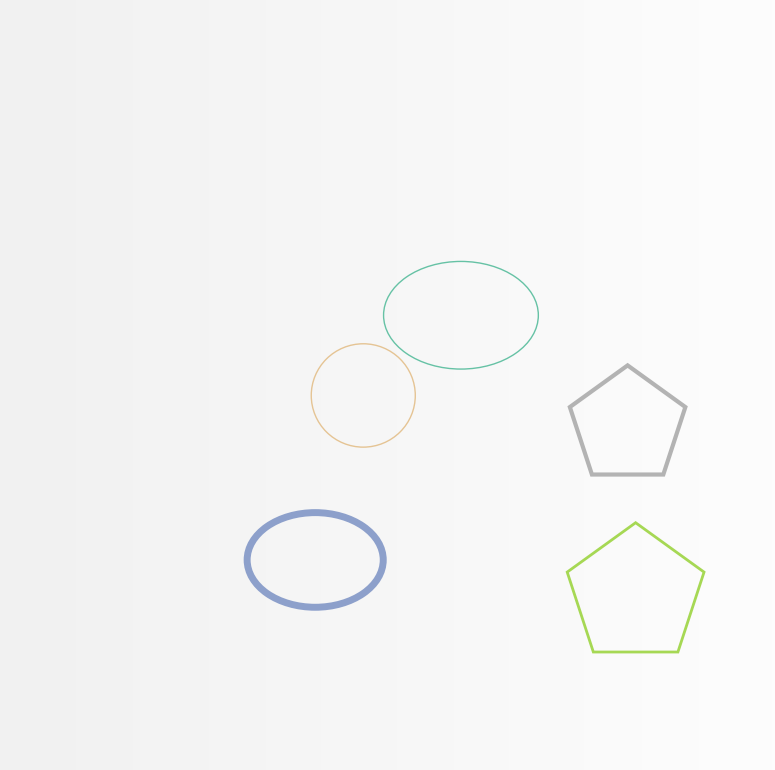[{"shape": "oval", "thickness": 0.5, "radius": 0.5, "center": [0.595, 0.591]}, {"shape": "oval", "thickness": 2.5, "radius": 0.44, "center": [0.407, 0.273]}, {"shape": "pentagon", "thickness": 1, "radius": 0.46, "center": [0.82, 0.228]}, {"shape": "circle", "thickness": 0.5, "radius": 0.34, "center": [0.469, 0.486]}, {"shape": "pentagon", "thickness": 1.5, "radius": 0.39, "center": [0.81, 0.447]}]